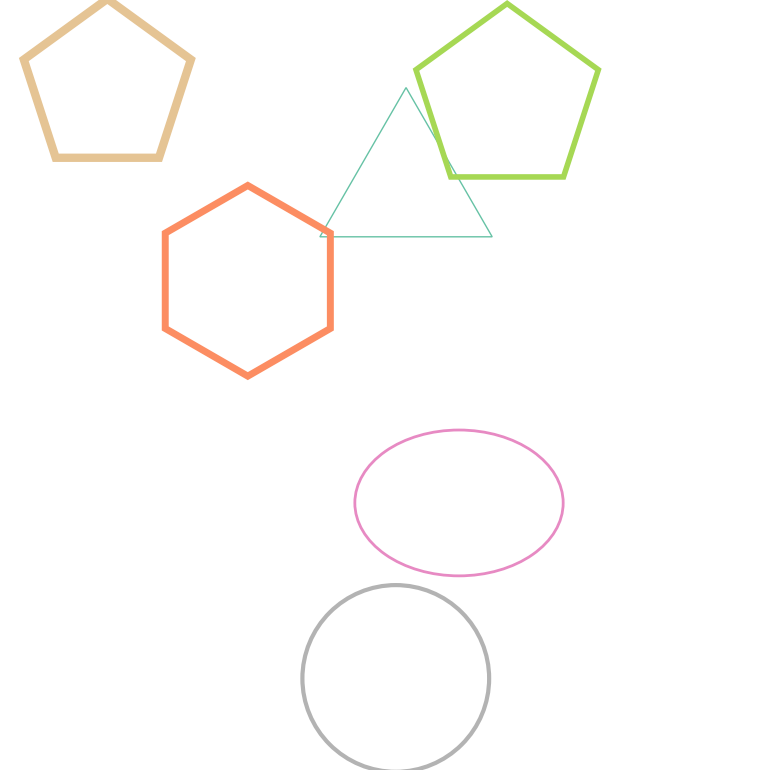[{"shape": "triangle", "thickness": 0.5, "radius": 0.65, "center": [0.527, 0.757]}, {"shape": "hexagon", "thickness": 2.5, "radius": 0.62, "center": [0.322, 0.635]}, {"shape": "oval", "thickness": 1, "radius": 0.68, "center": [0.596, 0.347]}, {"shape": "pentagon", "thickness": 2, "radius": 0.62, "center": [0.659, 0.871]}, {"shape": "pentagon", "thickness": 3, "radius": 0.57, "center": [0.139, 0.887]}, {"shape": "circle", "thickness": 1.5, "radius": 0.61, "center": [0.514, 0.119]}]